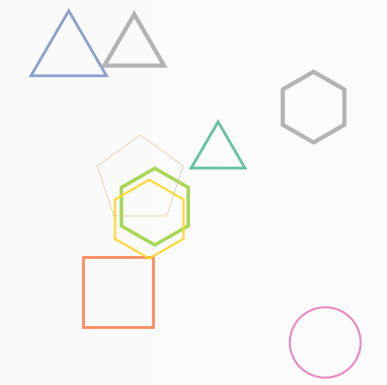[{"shape": "triangle", "thickness": 2, "radius": 0.4, "center": [0.563, 0.604]}, {"shape": "square", "thickness": 2, "radius": 0.45, "center": [0.305, 0.241]}, {"shape": "triangle", "thickness": 2, "radius": 0.56, "center": [0.177, 0.859]}, {"shape": "circle", "thickness": 1.5, "radius": 0.46, "center": [0.839, 0.11]}, {"shape": "hexagon", "thickness": 2.5, "radius": 0.5, "center": [0.4, 0.463]}, {"shape": "hexagon", "thickness": 1.5, "radius": 0.51, "center": [0.385, 0.431]}, {"shape": "pentagon", "thickness": 0.5, "radius": 0.58, "center": [0.362, 0.533]}, {"shape": "hexagon", "thickness": 3, "radius": 0.46, "center": [0.809, 0.722]}, {"shape": "triangle", "thickness": 3, "radius": 0.44, "center": [0.346, 0.874]}]